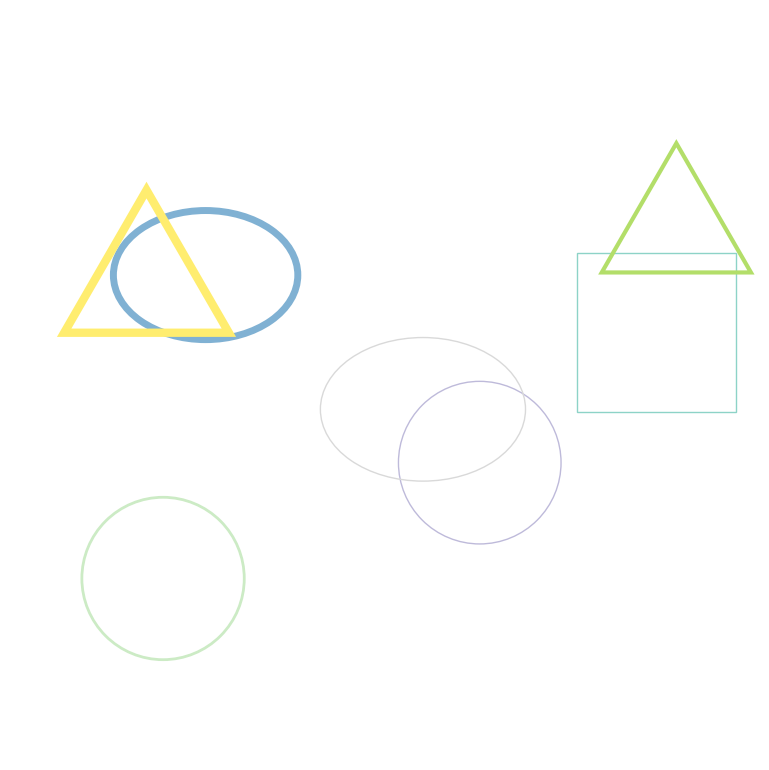[{"shape": "square", "thickness": 0.5, "radius": 0.52, "center": [0.853, 0.568]}, {"shape": "circle", "thickness": 0.5, "radius": 0.53, "center": [0.623, 0.399]}, {"shape": "oval", "thickness": 2.5, "radius": 0.6, "center": [0.267, 0.643]}, {"shape": "triangle", "thickness": 1.5, "radius": 0.56, "center": [0.878, 0.702]}, {"shape": "oval", "thickness": 0.5, "radius": 0.67, "center": [0.549, 0.468]}, {"shape": "circle", "thickness": 1, "radius": 0.53, "center": [0.212, 0.249]}, {"shape": "triangle", "thickness": 3, "radius": 0.62, "center": [0.19, 0.63]}]